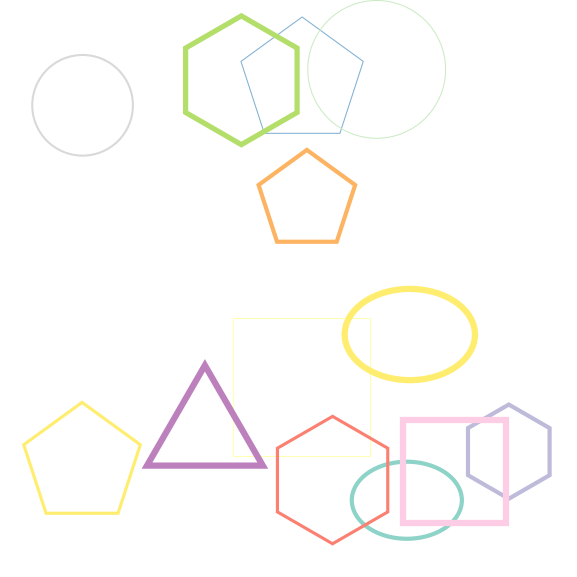[{"shape": "oval", "thickness": 2, "radius": 0.48, "center": [0.704, 0.133]}, {"shape": "square", "thickness": 0.5, "radius": 0.6, "center": [0.522, 0.329]}, {"shape": "hexagon", "thickness": 2, "radius": 0.41, "center": [0.881, 0.217]}, {"shape": "hexagon", "thickness": 1.5, "radius": 0.55, "center": [0.576, 0.168]}, {"shape": "pentagon", "thickness": 0.5, "radius": 0.56, "center": [0.523, 0.858]}, {"shape": "pentagon", "thickness": 2, "radius": 0.44, "center": [0.531, 0.652]}, {"shape": "hexagon", "thickness": 2.5, "radius": 0.56, "center": [0.418, 0.86]}, {"shape": "square", "thickness": 3, "radius": 0.45, "center": [0.787, 0.182]}, {"shape": "circle", "thickness": 1, "radius": 0.44, "center": [0.143, 0.817]}, {"shape": "triangle", "thickness": 3, "radius": 0.58, "center": [0.355, 0.251]}, {"shape": "circle", "thickness": 0.5, "radius": 0.6, "center": [0.652, 0.879]}, {"shape": "oval", "thickness": 3, "radius": 0.56, "center": [0.71, 0.42]}, {"shape": "pentagon", "thickness": 1.5, "radius": 0.53, "center": [0.142, 0.196]}]